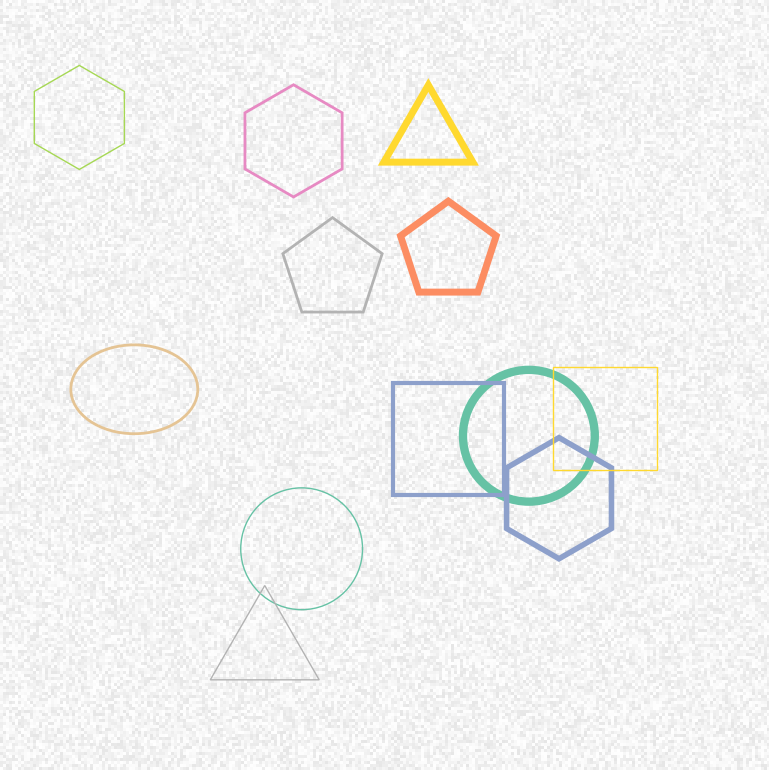[{"shape": "circle", "thickness": 3, "radius": 0.43, "center": [0.687, 0.434]}, {"shape": "circle", "thickness": 0.5, "radius": 0.4, "center": [0.392, 0.287]}, {"shape": "pentagon", "thickness": 2.5, "radius": 0.33, "center": [0.582, 0.673]}, {"shape": "hexagon", "thickness": 2, "radius": 0.39, "center": [0.726, 0.353]}, {"shape": "square", "thickness": 1.5, "radius": 0.36, "center": [0.582, 0.43]}, {"shape": "hexagon", "thickness": 1, "radius": 0.36, "center": [0.381, 0.817]}, {"shape": "hexagon", "thickness": 0.5, "radius": 0.34, "center": [0.103, 0.847]}, {"shape": "square", "thickness": 0.5, "radius": 0.34, "center": [0.786, 0.457]}, {"shape": "triangle", "thickness": 2.5, "radius": 0.33, "center": [0.556, 0.823]}, {"shape": "oval", "thickness": 1, "radius": 0.41, "center": [0.174, 0.494]}, {"shape": "triangle", "thickness": 0.5, "radius": 0.41, "center": [0.344, 0.158]}, {"shape": "pentagon", "thickness": 1, "radius": 0.34, "center": [0.432, 0.65]}]